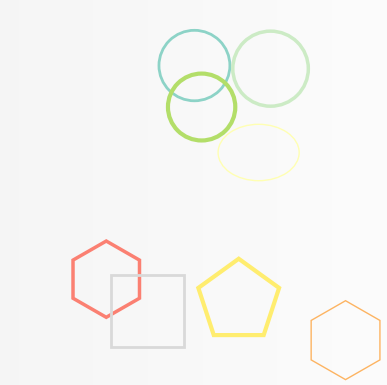[{"shape": "circle", "thickness": 2, "radius": 0.46, "center": [0.502, 0.83]}, {"shape": "oval", "thickness": 1, "radius": 0.52, "center": [0.667, 0.604]}, {"shape": "hexagon", "thickness": 2.5, "radius": 0.5, "center": [0.274, 0.275]}, {"shape": "hexagon", "thickness": 1, "radius": 0.51, "center": [0.892, 0.116]}, {"shape": "circle", "thickness": 3, "radius": 0.43, "center": [0.52, 0.722]}, {"shape": "square", "thickness": 2, "radius": 0.47, "center": [0.381, 0.192]}, {"shape": "circle", "thickness": 2.5, "radius": 0.49, "center": [0.698, 0.822]}, {"shape": "pentagon", "thickness": 3, "radius": 0.55, "center": [0.616, 0.218]}]